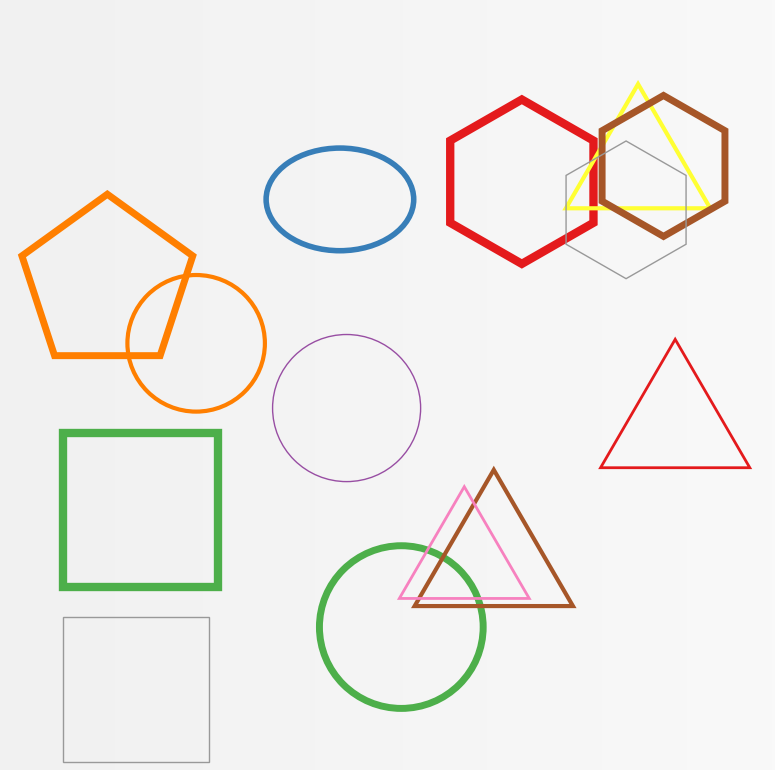[{"shape": "triangle", "thickness": 1, "radius": 0.56, "center": [0.871, 0.448]}, {"shape": "hexagon", "thickness": 3, "radius": 0.53, "center": [0.673, 0.764]}, {"shape": "oval", "thickness": 2, "radius": 0.48, "center": [0.439, 0.741]}, {"shape": "circle", "thickness": 2.5, "radius": 0.53, "center": [0.518, 0.186]}, {"shape": "square", "thickness": 3, "radius": 0.5, "center": [0.181, 0.338]}, {"shape": "circle", "thickness": 0.5, "radius": 0.48, "center": [0.447, 0.47]}, {"shape": "circle", "thickness": 1.5, "radius": 0.44, "center": [0.253, 0.554]}, {"shape": "pentagon", "thickness": 2.5, "radius": 0.58, "center": [0.139, 0.632]}, {"shape": "triangle", "thickness": 1.5, "radius": 0.54, "center": [0.823, 0.783]}, {"shape": "triangle", "thickness": 1.5, "radius": 0.59, "center": [0.637, 0.272]}, {"shape": "hexagon", "thickness": 2.5, "radius": 0.46, "center": [0.856, 0.784]}, {"shape": "triangle", "thickness": 1, "radius": 0.48, "center": [0.599, 0.271]}, {"shape": "hexagon", "thickness": 0.5, "radius": 0.45, "center": [0.808, 0.727]}, {"shape": "square", "thickness": 0.5, "radius": 0.47, "center": [0.176, 0.104]}]